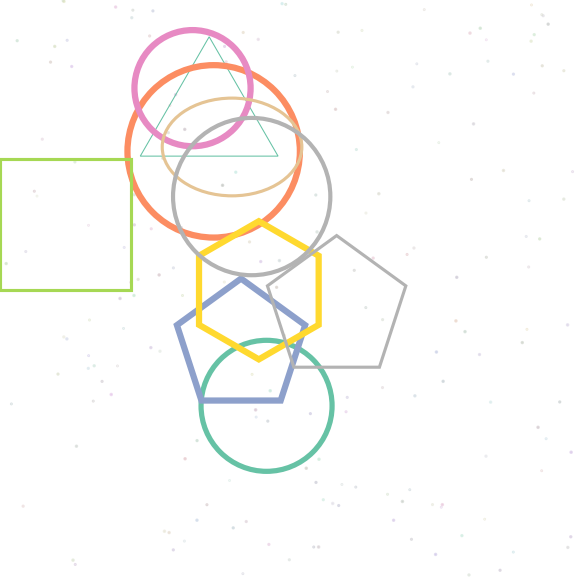[{"shape": "triangle", "thickness": 0.5, "radius": 0.69, "center": [0.362, 0.798]}, {"shape": "circle", "thickness": 2.5, "radius": 0.57, "center": [0.462, 0.296]}, {"shape": "circle", "thickness": 3, "radius": 0.75, "center": [0.37, 0.737]}, {"shape": "pentagon", "thickness": 3, "radius": 0.58, "center": [0.417, 0.4]}, {"shape": "circle", "thickness": 3, "radius": 0.5, "center": [0.333, 0.846]}, {"shape": "square", "thickness": 1.5, "radius": 0.57, "center": [0.113, 0.611]}, {"shape": "hexagon", "thickness": 3, "radius": 0.6, "center": [0.448, 0.496]}, {"shape": "oval", "thickness": 1.5, "radius": 0.6, "center": [0.402, 0.745]}, {"shape": "pentagon", "thickness": 1.5, "radius": 0.63, "center": [0.583, 0.465]}, {"shape": "circle", "thickness": 2, "radius": 0.68, "center": [0.436, 0.659]}]